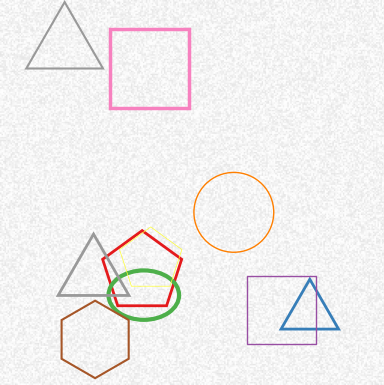[{"shape": "pentagon", "thickness": 2, "radius": 0.54, "center": [0.369, 0.293]}, {"shape": "triangle", "thickness": 2, "radius": 0.43, "center": [0.805, 0.188]}, {"shape": "oval", "thickness": 3, "radius": 0.46, "center": [0.374, 0.233]}, {"shape": "square", "thickness": 1, "radius": 0.45, "center": [0.731, 0.195]}, {"shape": "circle", "thickness": 1, "radius": 0.52, "center": [0.607, 0.448]}, {"shape": "pentagon", "thickness": 0.5, "radius": 0.43, "center": [0.391, 0.325]}, {"shape": "hexagon", "thickness": 1.5, "radius": 0.5, "center": [0.247, 0.118]}, {"shape": "square", "thickness": 2.5, "radius": 0.51, "center": [0.388, 0.822]}, {"shape": "triangle", "thickness": 1.5, "radius": 0.58, "center": [0.168, 0.88]}, {"shape": "triangle", "thickness": 2, "radius": 0.53, "center": [0.243, 0.286]}]